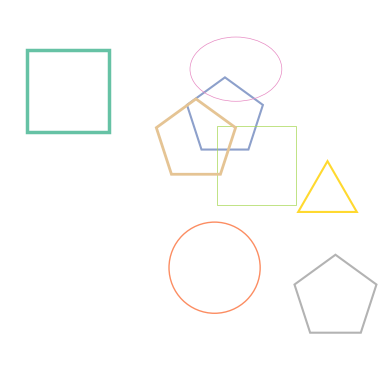[{"shape": "square", "thickness": 2.5, "radius": 0.53, "center": [0.176, 0.763]}, {"shape": "circle", "thickness": 1, "radius": 0.59, "center": [0.557, 0.305]}, {"shape": "pentagon", "thickness": 1.5, "radius": 0.52, "center": [0.584, 0.695]}, {"shape": "oval", "thickness": 0.5, "radius": 0.6, "center": [0.613, 0.82]}, {"shape": "square", "thickness": 0.5, "radius": 0.51, "center": [0.665, 0.571]}, {"shape": "triangle", "thickness": 1.5, "radius": 0.44, "center": [0.851, 0.493]}, {"shape": "pentagon", "thickness": 2, "radius": 0.54, "center": [0.509, 0.635]}, {"shape": "pentagon", "thickness": 1.5, "radius": 0.56, "center": [0.871, 0.226]}]